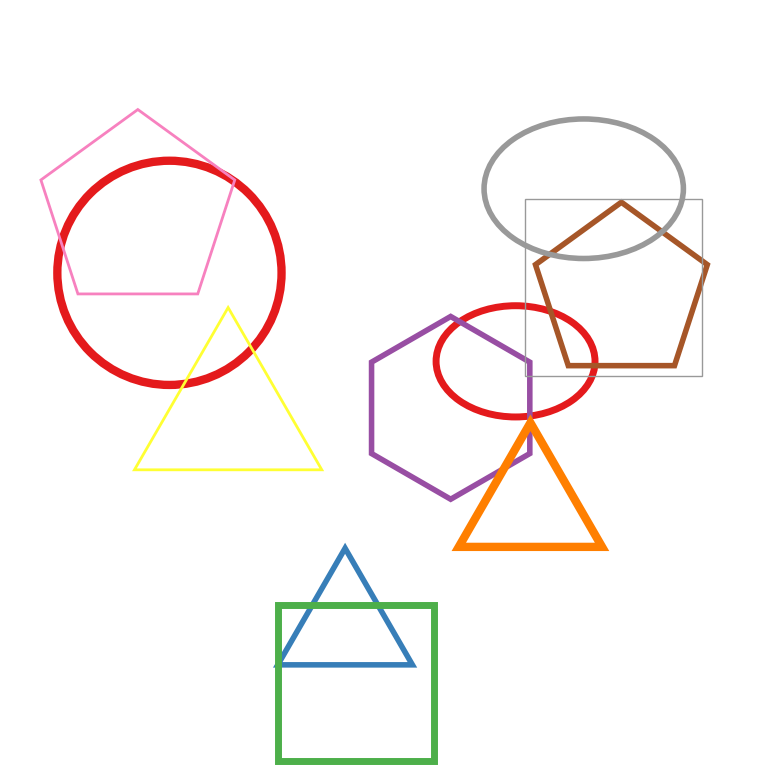[{"shape": "oval", "thickness": 2.5, "radius": 0.52, "center": [0.67, 0.531]}, {"shape": "circle", "thickness": 3, "radius": 0.73, "center": [0.22, 0.646]}, {"shape": "triangle", "thickness": 2, "radius": 0.5, "center": [0.448, 0.187]}, {"shape": "square", "thickness": 2.5, "radius": 0.51, "center": [0.462, 0.113]}, {"shape": "hexagon", "thickness": 2, "radius": 0.59, "center": [0.585, 0.47]}, {"shape": "triangle", "thickness": 3, "radius": 0.54, "center": [0.689, 0.343]}, {"shape": "triangle", "thickness": 1, "radius": 0.7, "center": [0.296, 0.46]}, {"shape": "pentagon", "thickness": 2, "radius": 0.59, "center": [0.807, 0.62]}, {"shape": "pentagon", "thickness": 1, "radius": 0.66, "center": [0.179, 0.725]}, {"shape": "square", "thickness": 0.5, "radius": 0.57, "center": [0.797, 0.626]}, {"shape": "oval", "thickness": 2, "radius": 0.65, "center": [0.758, 0.755]}]